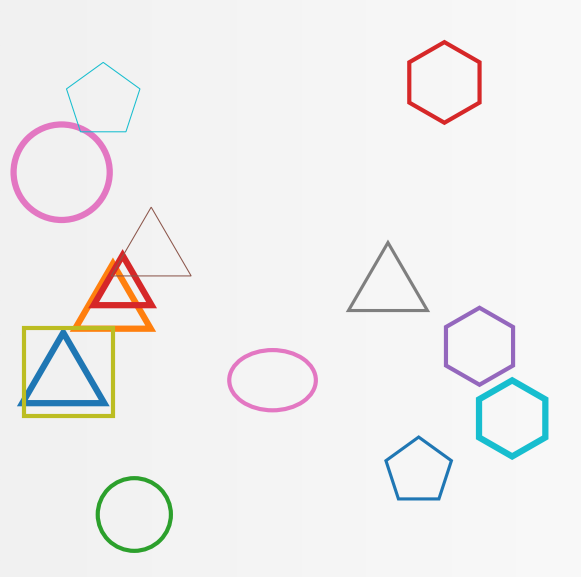[{"shape": "triangle", "thickness": 3, "radius": 0.41, "center": [0.109, 0.342]}, {"shape": "pentagon", "thickness": 1.5, "radius": 0.3, "center": [0.72, 0.183]}, {"shape": "triangle", "thickness": 3, "radius": 0.38, "center": [0.194, 0.468]}, {"shape": "circle", "thickness": 2, "radius": 0.31, "center": [0.231, 0.108]}, {"shape": "triangle", "thickness": 3, "radius": 0.29, "center": [0.211, 0.499]}, {"shape": "hexagon", "thickness": 2, "radius": 0.35, "center": [0.765, 0.856]}, {"shape": "hexagon", "thickness": 2, "radius": 0.33, "center": [0.825, 0.4]}, {"shape": "triangle", "thickness": 0.5, "radius": 0.4, "center": [0.26, 0.561]}, {"shape": "oval", "thickness": 2, "radius": 0.37, "center": [0.469, 0.341]}, {"shape": "circle", "thickness": 3, "radius": 0.41, "center": [0.106, 0.701]}, {"shape": "triangle", "thickness": 1.5, "radius": 0.39, "center": [0.667, 0.501]}, {"shape": "square", "thickness": 2, "radius": 0.38, "center": [0.118, 0.355]}, {"shape": "pentagon", "thickness": 0.5, "radius": 0.33, "center": [0.178, 0.825]}, {"shape": "hexagon", "thickness": 3, "radius": 0.33, "center": [0.881, 0.275]}]